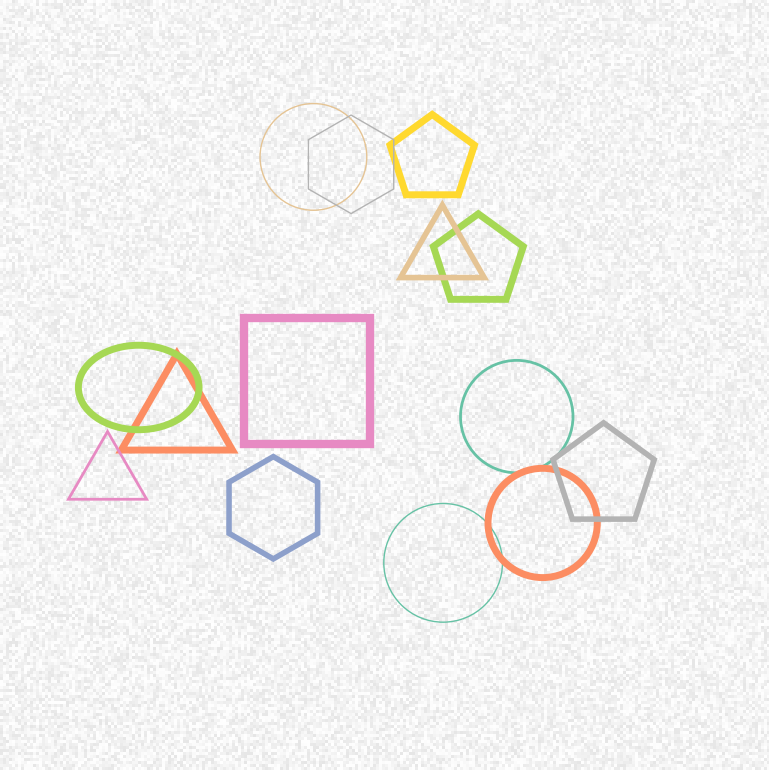[{"shape": "circle", "thickness": 1, "radius": 0.37, "center": [0.671, 0.459]}, {"shape": "circle", "thickness": 0.5, "radius": 0.39, "center": [0.576, 0.269]}, {"shape": "triangle", "thickness": 2.5, "radius": 0.42, "center": [0.23, 0.457]}, {"shape": "circle", "thickness": 2.5, "radius": 0.35, "center": [0.705, 0.321]}, {"shape": "hexagon", "thickness": 2, "radius": 0.33, "center": [0.355, 0.341]}, {"shape": "square", "thickness": 3, "radius": 0.41, "center": [0.398, 0.505]}, {"shape": "triangle", "thickness": 1, "radius": 0.29, "center": [0.14, 0.381]}, {"shape": "oval", "thickness": 2.5, "radius": 0.39, "center": [0.18, 0.497]}, {"shape": "pentagon", "thickness": 2.5, "radius": 0.31, "center": [0.621, 0.661]}, {"shape": "pentagon", "thickness": 2.5, "radius": 0.29, "center": [0.561, 0.794]}, {"shape": "circle", "thickness": 0.5, "radius": 0.35, "center": [0.407, 0.796]}, {"shape": "triangle", "thickness": 2, "radius": 0.31, "center": [0.575, 0.671]}, {"shape": "hexagon", "thickness": 0.5, "radius": 0.32, "center": [0.456, 0.787]}, {"shape": "pentagon", "thickness": 2, "radius": 0.35, "center": [0.784, 0.382]}]